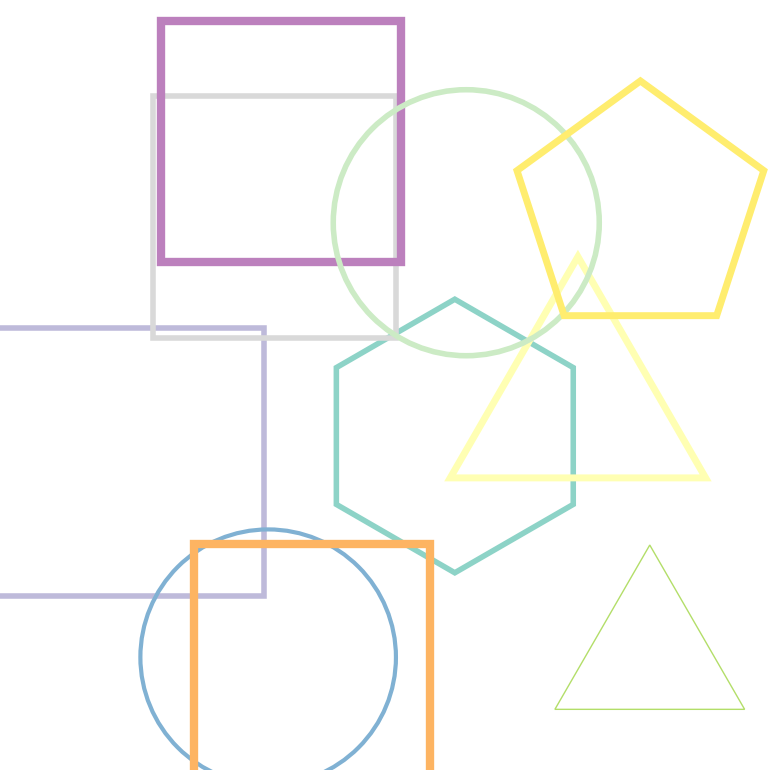[{"shape": "hexagon", "thickness": 2, "radius": 0.89, "center": [0.591, 0.434]}, {"shape": "triangle", "thickness": 2.5, "radius": 0.96, "center": [0.751, 0.475]}, {"shape": "square", "thickness": 2, "radius": 0.87, "center": [0.168, 0.4]}, {"shape": "circle", "thickness": 1.5, "radius": 0.83, "center": [0.348, 0.146]}, {"shape": "square", "thickness": 3, "radius": 0.77, "center": [0.405, 0.14]}, {"shape": "triangle", "thickness": 0.5, "radius": 0.71, "center": [0.844, 0.15]}, {"shape": "square", "thickness": 2, "radius": 0.79, "center": [0.357, 0.718]}, {"shape": "square", "thickness": 3, "radius": 0.78, "center": [0.365, 0.817]}, {"shape": "circle", "thickness": 2, "radius": 0.86, "center": [0.606, 0.711]}, {"shape": "pentagon", "thickness": 2.5, "radius": 0.84, "center": [0.832, 0.726]}]